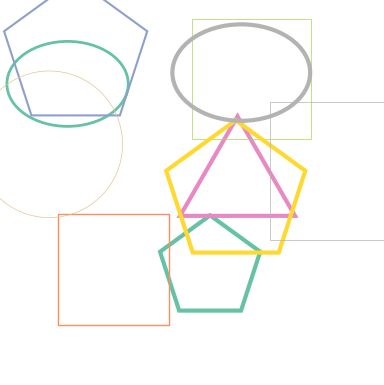[{"shape": "oval", "thickness": 2, "radius": 0.79, "center": [0.176, 0.782]}, {"shape": "pentagon", "thickness": 3, "radius": 0.68, "center": [0.546, 0.304]}, {"shape": "square", "thickness": 1, "radius": 0.72, "center": [0.295, 0.301]}, {"shape": "pentagon", "thickness": 1.5, "radius": 0.98, "center": [0.197, 0.858]}, {"shape": "triangle", "thickness": 3, "radius": 0.86, "center": [0.617, 0.525]}, {"shape": "square", "thickness": 0.5, "radius": 0.78, "center": [0.654, 0.795]}, {"shape": "pentagon", "thickness": 3, "radius": 0.95, "center": [0.612, 0.498]}, {"shape": "circle", "thickness": 0.5, "radius": 0.95, "center": [0.128, 0.625]}, {"shape": "square", "thickness": 0.5, "radius": 0.89, "center": [0.88, 0.556]}, {"shape": "oval", "thickness": 3, "radius": 0.89, "center": [0.627, 0.811]}]